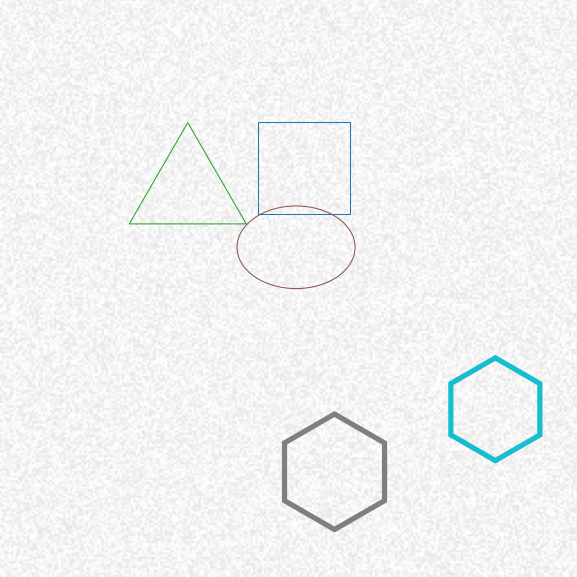[{"shape": "square", "thickness": 0.5, "radius": 0.4, "center": [0.527, 0.708]}, {"shape": "triangle", "thickness": 0.5, "radius": 0.58, "center": [0.325, 0.67]}, {"shape": "oval", "thickness": 0.5, "radius": 0.51, "center": [0.513, 0.571]}, {"shape": "hexagon", "thickness": 2.5, "radius": 0.5, "center": [0.579, 0.182]}, {"shape": "hexagon", "thickness": 2.5, "radius": 0.44, "center": [0.858, 0.29]}]